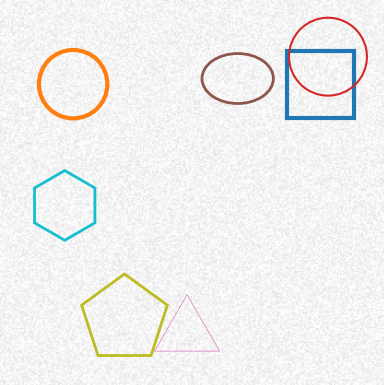[{"shape": "square", "thickness": 3, "radius": 0.44, "center": [0.832, 0.781]}, {"shape": "circle", "thickness": 3, "radius": 0.44, "center": [0.19, 0.781]}, {"shape": "circle", "thickness": 1.5, "radius": 0.51, "center": [0.852, 0.853]}, {"shape": "oval", "thickness": 2, "radius": 0.46, "center": [0.617, 0.796]}, {"shape": "triangle", "thickness": 0.5, "radius": 0.49, "center": [0.486, 0.137]}, {"shape": "pentagon", "thickness": 2, "radius": 0.59, "center": [0.323, 0.171]}, {"shape": "hexagon", "thickness": 2, "radius": 0.45, "center": [0.168, 0.466]}]